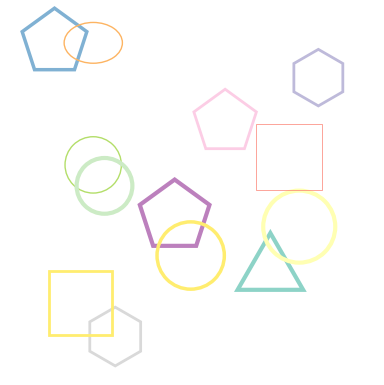[{"shape": "triangle", "thickness": 3, "radius": 0.49, "center": [0.702, 0.296]}, {"shape": "circle", "thickness": 3, "radius": 0.47, "center": [0.777, 0.411]}, {"shape": "hexagon", "thickness": 2, "radius": 0.37, "center": [0.827, 0.798]}, {"shape": "square", "thickness": 0.5, "radius": 0.43, "center": [0.75, 0.592]}, {"shape": "pentagon", "thickness": 2.5, "radius": 0.44, "center": [0.142, 0.89]}, {"shape": "oval", "thickness": 1, "radius": 0.38, "center": [0.242, 0.889]}, {"shape": "circle", "thickness": 1, "radius": 0.37, "center": [0.242, 0.572]}, {"shape": "pentagon", "thickness": 2, "radius": 0.43, "center": [0.585, 0.683]}, {"shape": "hexagon", "thickness": 2, "radius": 0.38, "center": [0.299, 0.126]}, {"shape": "pentagon", "thickness": 3, "radius": 0.48, "center": [0.454, 0.438]}, {"shape": "circle", "thickness": 3, "radius": 0.36, "center": [0.271, 0.517]}, {"shape": "square", "thickness": 2, "radius": 0.41, "center": [0.209, 0.213]}, {"shape": "circle", "thickness": 2.5, "radius": 0.44, "center": [0.495, 0.336]}]